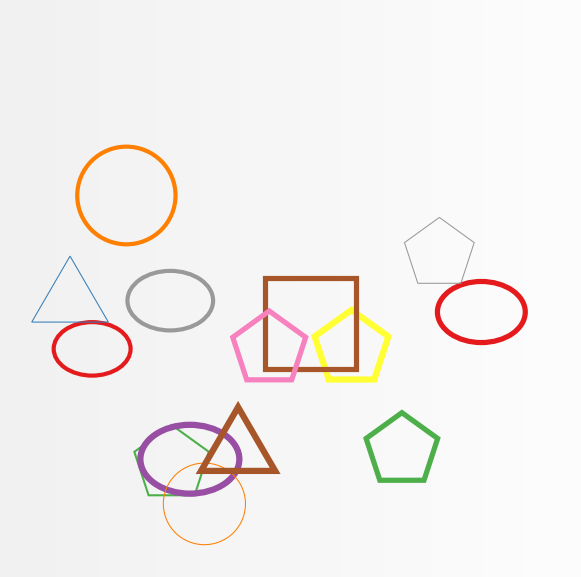[{"shape": "oval", "thickness": 2.5, "radius": 0.38, "center": [0.828, 0.459]}, {"shape": "oval", "thickness": 2, "radius": 0.33, "center": [0.159, 0.395]}, {"shape": "triangle", "thickness": 0.5, "radius": 0.38, "center": [0.12, 0.479]}, {"shape": "pentagon", "thickness": 2.5, "radius": 0.32, "center": [0.691, 0.22]}, {"shape": "pentagon", "thickness": 1, "radius": 0.34, "center": [0.295, 0.196]}, {"shape": "oval", "thickness": 3, "radius": 0.43, "center": [0.327, 0.204]}, {"shape": "circle", "thickness": 2, "radius": 0.42, "center": [0.217, 0.661]}, {"shape": "circle", "thickness": 0.5, "radius": 0.35, "center": [0.352, 0.127]}, {"shape": "pentagon", "thickness": 3, "radius": 0.33, "center": [0.605, 0.396]}, {"shape": "triangle", "thickness": 3, "radius": 0.37, "center": [0.41, 0.221]}, {"shape": "square", "thickness": 2.5, "radius": 0.39, "center": [0.533, 0.439]}, {"shape": "pentagon", "thickness": 2.5, "radius": 0.33, "center": [0.463, 0.395]}, {"shape": "pentagon", "thickness": 0.5, "radius": 0.32, "center": [0.756, 0.56]}, {"shape": "oval", "thickness": 2, "radius": 0.37, "center": [0.293, 0.479]}]